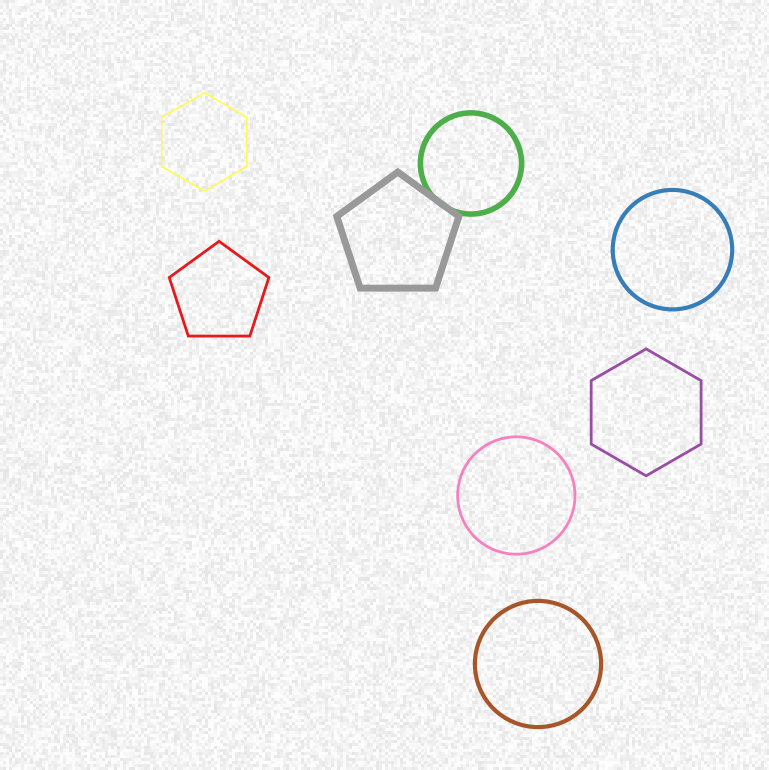[{"shape": "pentagon", "thickness": 1, "radius": 0.34, "center": [0.285, 0.619]}, {"shape": "circle", "thickness": 1.5, "radius": 0.39, "center": [0.873, 0.676]}, {"shape": "circle", "thickness": 2, "radius": 0.33, "center": [0.612, 0.788]}, {"shape": "hexagon", "thickness": 1, "radius": 0.41, "center": [0.839, 0.464]}, {"shape": "hexagon", "thickness": 0.5, "radius": 0.32, "center": [0.265, 0.816]}, {"shape": "circle", "thickness": 1.5, "radius": 0.41, "center": [0.699, 0.138]}, {"shape": "circle", "thickness": 1, "radius": 0.38, "center": [0.671, 0.356]}, {"shape": "pentagon", "thickness": 2.5, "radius": 0.42, "center": [0.517, 0.693]}]